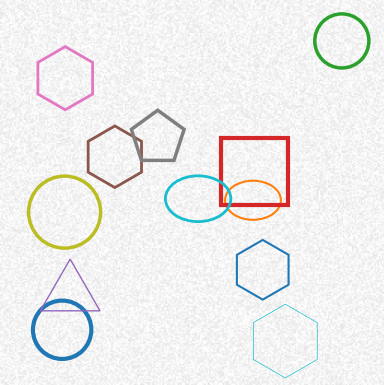[{"shape": "hexagon", "thickness": 1.5, "radius": 0.39, "center": [0.682, 0.299]}, {"shape": "circle", "thickness": 3, "radius": 0.38, "center": [0.161, 0.143]}, {"shape": "oval", "thickness": 1.5, "radius": 0.36, "center": [0.657, 0.48]}, {"shape": "circle", "thickness": 2.5, "radius": 0.35, "center": [0.888, 0.894]}, {"shape": "square", "thickness": 3, "radius": 0.43, "center": [0.66, 0.555]}, {"shape": "triangle", "thickness": 1, "radius": 0.45, "center": [0.182, 0.237]}, {"shape": "hexagon", "thickness": 2, "radius": 0.4, "center": [0.298, 0.593]}, {"shape": "hexagon", "thickness": 2, "radius": 0.41, "center": [0.169, 0.797]}, {"shape": "pentagon", "thickness": 2.5, "radius": 0.36, "center": [0.41, 0.642]}, {"shape": "circle", "thickness": 2.5, "radius": 0.47, "center": [0.168, 0.449]}, {"shape": "oval", "thickness": 2, "radius": 0.42, "center": [0.515, 0.484]}, {"shape": "hexagon", "thickness": 0.5, "radius": 0.48, "center": [0.741, 0.114]}]